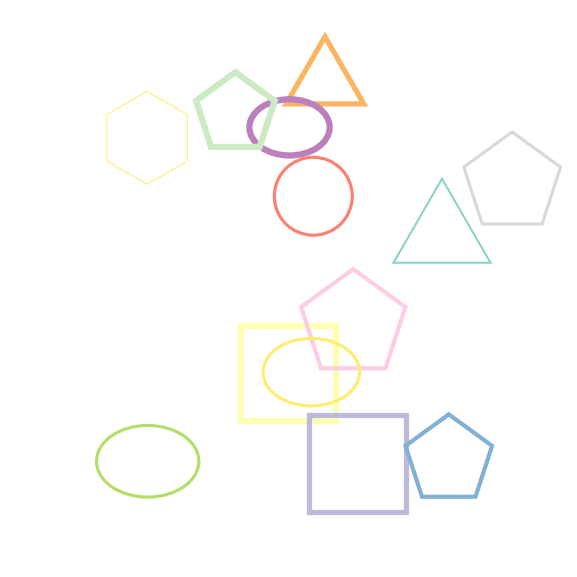[{"shape": "triangle", "thickness": 1, "radius": 0.48, "center": [0.765, 0.593]}, {"shape": "square", "thickness": 3, "radius": 0.41, "center": [0.5, 0.353]}, {"shape": "square", "thickness": 2.5, "radius": 0.42, "center": [0.619, 0.197]}, {"shape": "circle", "thickness": 1.5, "radius": 0.34, "center": [0.543, 0.659]}, {"shape": "pentagon", "thickness": 2, "radius": 0.39, "center": [0.777, 0.203]}, {"shape": "triangle", "thickness": 2.5, "radius": 0.39, "center": [0.563, 0.858]}, {"shape": "oval", "thickness": 1.5, "radius": 0.44, "center": [0.256, 0.2]}, {"shape": "pentagon", "thickness": 2, "radius": 0.47, "center": [0.612, 0.438]}, {"shape": "pentagon", "thickness": 1.5, "radius": 0.44, "center": [0.887, 0.683]}, {"shape": "oval", "thickness": 3, "radius": 0.35, "center": [0.501, 0.779]}, {"shape": "pentagon", "thickness": 3, "radius": 0.36, "center": [0.408, 0.803]}, {"shape": "oval", "thickness": 1.5, "radius": 0.42, "center": [0.539, 0.355]}, {"shape": "hexagon", "thickness": 0.5, "radius": 0.4, "center": [0.255, 0.76]}]